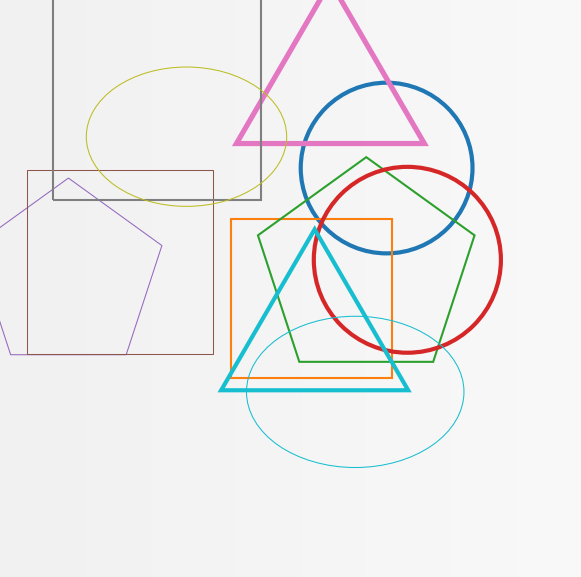[{"shape": "circle", "thickness": 2, "radius": 0.74, "center": [0.665, 0.708]}, {"shape": "square", "thickness": 1, "radius": 0.69, "center": [0.536, 0.482]}, {"shape": "pentagon", "thickness": 1, "radius": 0.98, "center": [0.63, 0.531]}, {"shape": "circle", "thickness": 2, "radius": 0.8, "center": [0.701, 0.549]}, {"shape": "pentagon", "thickness": 0.5, "radius": 0.85, "center": [0.118, 0.522]}, {"shape": "square", "thickness": 0.5, "radius": 0.8, "center": [0.207, 0.545]}, {"shape": "triangle", "thickness": 2.5, "radius": 0.93, "center": [0.568, 0.844]}, {"shape": "square", "thickness": 1, "radius": 0.9, "center": [0.27, 0.832]}, {"shape": "oval", "thickness": 0.5, "radius": 0.86, "center": [0.321, 0.762]}, {"shape": "oval", "thickness": 0.5, "radius": 0.94, "center": [0.611, 0.321]}, {"shape": "triangle", "thickness": 2, "radius": 0.93, "center": [0.541, 0.416]}]